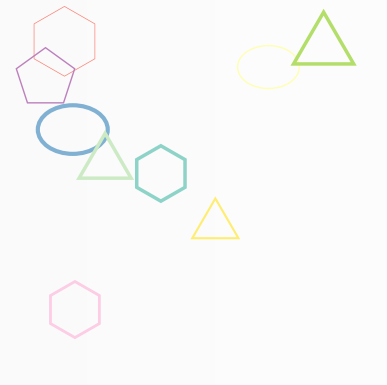[{"shape": "hexagon", "thickness": 2.5, "radius": 0.36, "center": [0.415, 0.549]}, {"shape": "oval", "thickness": 1, "radius": 0.4, "center": [0.693, 0.826]}, {"shape": "hexagon", "thickness": 0.5, "radius": 0.45, "center": [0.166, 0.893]}, {"shape": "oval", "thickness": 3, "radius": 0.45, "center": [0.188, 0.663]}, {"shape": "triangle", "thickness": 2.5, "radius": 0.45, "center": [0.835, 0.879]}, {"shape": "hexagon", "thickness": 2, "radius": 0.36, "center": [0.193, 0.196]}, {"shape": "pentagon", "thickness": 1, "radius": 0.4, "center": [0.117, 0.797]}, {"shape": "triangle", "thickness": 2.5, "radius": 0.39, "center": [0.271, 0.576]}, {"shape": "triangle", "thickness": 1.5, "radius": 0.34, "center": [0.556, 0.416]}]